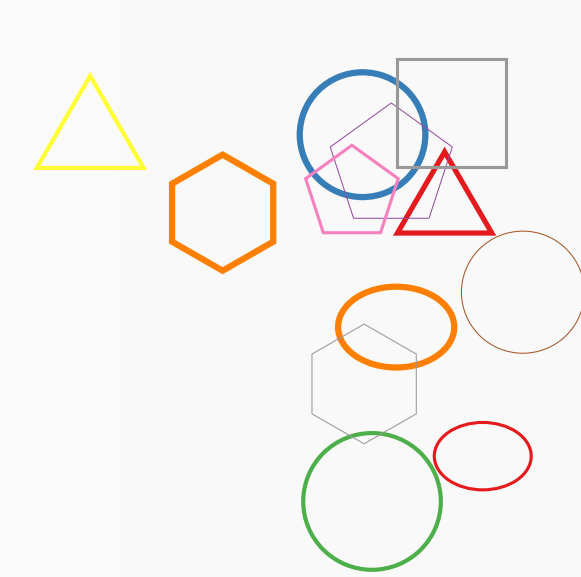[{"shape": "triangle", "thickness": 2.5, "radius": 0.47, "center": [0.765, 0.642]}, {"shape": "oval", "thickness": 1.5, "radius": 0.42, "center": [0.831, 0.209]}, {"shape": "circle", "thickness": 3, "radius": 0.54, "center": [0.624, 0.766]}, {"shape": "circle", "thickness": 2, "radius": 0.59, "center": [0.64, 0.131]}, {"shape": "pentagon", "thickness": 0.5, "radius": 0.55, "center": [0.673, 0.71]}, {"shape": "oval", "thickness": 3, "radius": 0.5, "center": [0.682, 0.433]}, {"shape": "hexagon", "thickness": 3, "radius": 0.5, "center": [0.383, 0.631]}, {"shape": "triangle", "thickness": 2, "radius": 0.53, "center": [0.155, 0.761]}, {"shape": "circle", "thickness": 0.5, "radius": 0.53, "center": [0.9, 0.493]}, {"shape": "pentagon", "thickness": 1.5, "radius": 0.42, "center": [0.605, 0.664]}, {"shape": "square", "thickness": 1.5, "radius": 0.47, "center": [0.777, 0.803]}, {"shape": "hexagon", "thickness": 0.5, "radius": 0.52, "center": [0.626, 0.334]}]